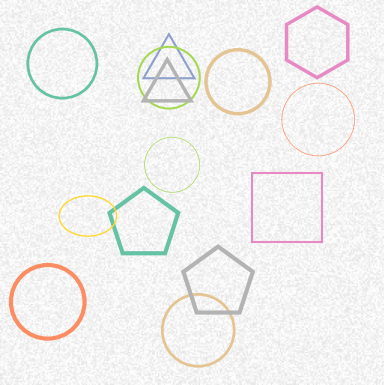[{"shape": "pentagon", "thickness": 3, "radius": 0.47, "center": [0.374, 0.418]}, {"shape": "circle", "thickness": 2, "radius": 0.45, "center": [0.162, 0.835]}, {"shape": "circle", "thickness": 3, "radius": 0.48, "center": [0.124, 0.216]}, {"shape": "circle", "thickness": 0.5, "radius": 0.47, "center": [0.827, 0.69]}, {"shape": "triangle", "thickness": 1.5, "radius": 0.38, "center": [0.439, 0.835]}, {"shape": "square", "thickness": 1.5, "radius": 0.45, "center": [0.745, 0.461]}, {"shape": "hexagon", "thickness": 2.5, "radius": 0.46, "center": [0.824, 0.89]}, {"shape": "circle", "thickness": 0.5, "radius": 0.36, "center": [0.447, 0.572]}, {"shape": "circle", "thickness": 1.5, "radius": 0.4, "center": [0.439, 0.798]}, {"shape": "oval", "thickness": 1, "radius": 0.37, "center": [0.228, 0.439]}, {"shape": "circle", "thickness": 2.5, "radius": 0.42, "center": [0.618, 0.788]}, {"shape": "circle", "thickness": 2, "radius": 0.47, "center": [0.515, 0.142]}, {"shape": "pentagon", "thickness": 3, "radius": 0.47, "center": [0.567, 0.265]}, {"shape": "triangle", "thickness": 2.5, "radius": 0.36, "center": [0.434, 0.774]}]